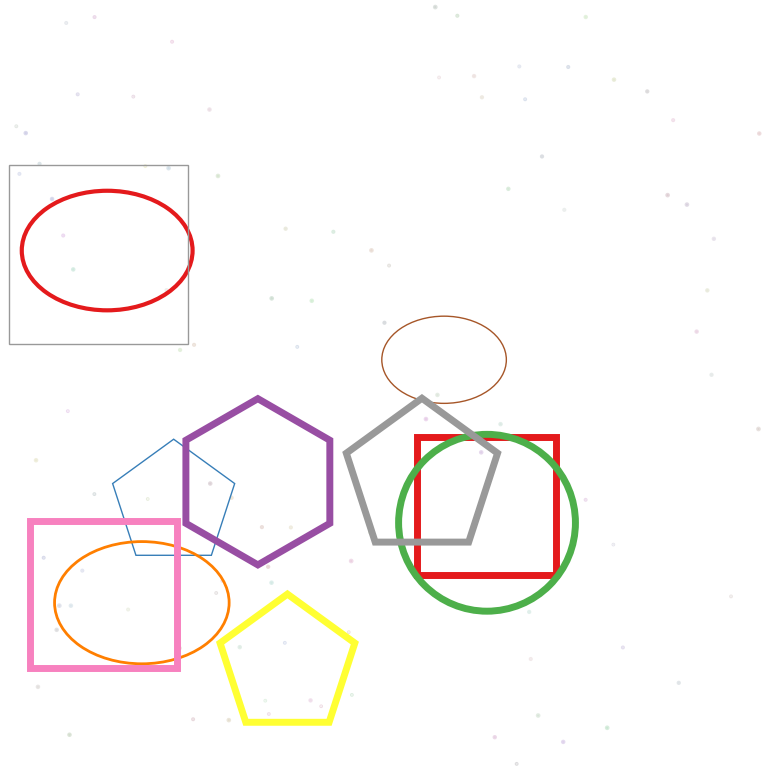[{"shape": "square", "thickness": 2.5, "radius": 0.45, "center": [0.632, 0.343]}, {"shape": "oval", "thickness": 1.5, "radius": 0.55, "center": [0.139, 0.675]}, {"shape": "pentagon", "thickness": 0.5, "radius": 0.42, "center": [0.226, 0.346]}, {"shape": "circle", "thickness": 2.5, "radius": 0.57, "center": [0.632, 0.321]}, {"shape": "hexagon", "thickness": 2.5, "radius": 0.54, "center": [0.335, 0.374]}, {"shape": "oval", "thickness": 1, "radius": 0.57, "center": [0.184, 0.217]}, {"shape": "pentagon", "thickness": 2.5, "radius": 0.46, "center": [0.373, 0.136]}, {"shape": "oval", "thickness": 0.5, "radius": 0.4, "center": [0.577, 0.533]}, {"shape": "square", "thickness": 2.5, "radius": 0.48, "center": [0.134, 0.228]}, {"shape": "square", "thickness": 0.5, "radius": 0.58, "center": [0.128, 0.67]}, {"shape": "pentagon", "thickness": 2.5, "radius": 0.52, "center": [0.548, 0.38]}]